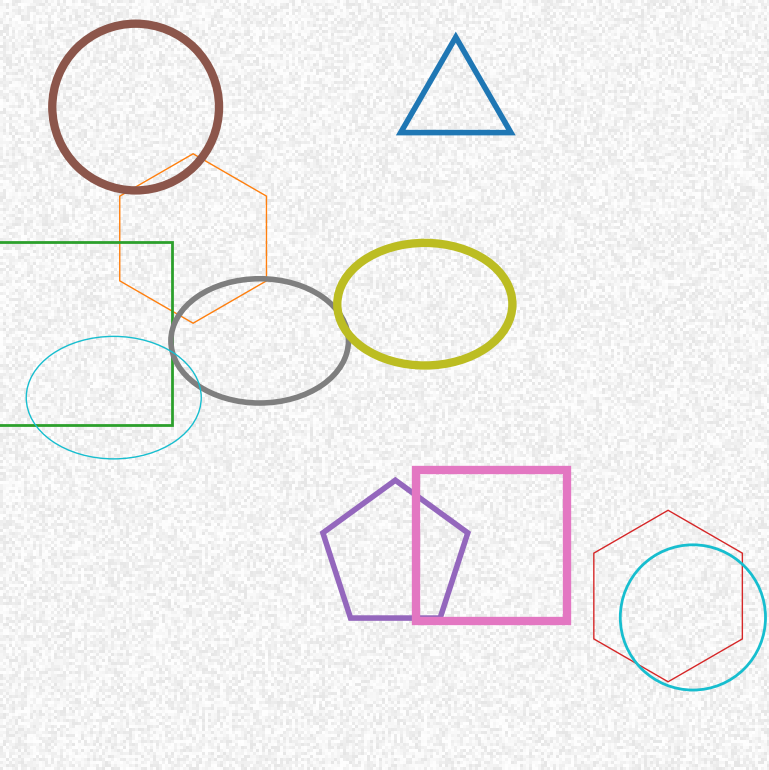[{"shape": "triangle", "thickness": 2, "radius": 0.41, "center": [0.592, 0.869]}, {"shape": "hexagon", "thickness": 0.5, "radius": 0.55, "center": [0.251, 0.69]}, {"shape": "square", "thickness": 1, "radius": 0.59, "center": [0.105, 0.567]}, {"shape": "hexagon", "thickness": 0.5, "radius": 0.56, "center": [0.868, 0.226]}, {"shape": "pentagon", "thickness": 2, "radius": 0.49, "center": [0.513, 0.277]}, {"shape": "circle", "thickness": 3, "radius": 0.54, "center": [0.176, 0.861]}, {"shape": "square", "thickness": 3, "radius": 0.49, "center": [0.638, 0.291]}, {"shape": "oval", "thickness": 2, "radius": 0.58, "center": [0.337, 0.557]}, {"shape": "oval", "thickness": 3, "radius": 0.57, "center": [0.552, 0.605]}, {"shape": "circle", "thickness": 1, "radius": 0.47, "center": [0.9, 0.198]}, {"shape": "oval", "thickness": 0.5, "radius": 0.57, "center": [0.148, 0.484]}]